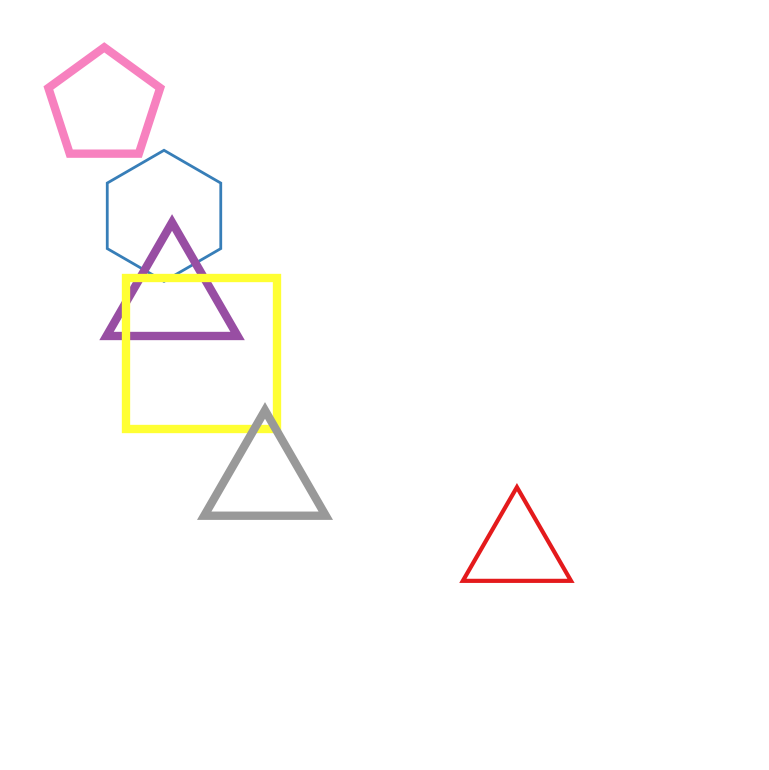[{"shape": "triangle", "thickness": 1.5, "radius": 0.41, "center": [0.671, 0.286]}, {"shape": "hexagon", "thickness": 1, "radius": 0.43, "center": [0.213, 0.72]}, {"shape": "triangle", "thickness": 3, "radius": 0.49, "center": [0.223, 0.613]}, {"shape": "square", "thickness": 3, "radius": 0.49, "center": [0.262, 0.541]}, {"shape": "pentagon", "thickness": 3, "radius": 0.38, "center": [0.135, 0.862]}, {"shape": "triangle", "thickness": 3, "radius": 0.46, "center": [0.344, 0.376]}]